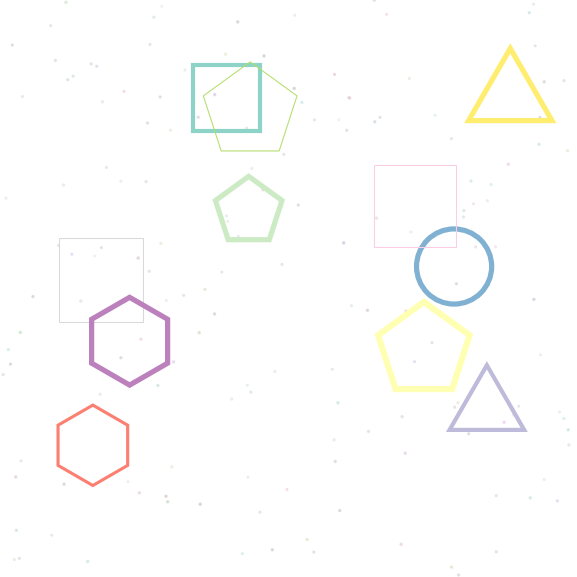[{"shape": "square", "thickness": 2, "radius": 0.29, "center": [0.393, 0.83]}, {"shape": "pentagon", "thickness": 3, "radius": 0.42, "center": [0.734, 0.393]}, {"shape": "triangle", "thickness": 2, "radius": 0.37, "center": [0.843, 0.292]}, {"shape": "hexagon", "thickness": 1.5, "radius": 0.35, "center": [0.161, 0.228]}, {"shape": "circle", "thickness": 2.5, "radius": 0.33, "center": [0.786, 0.538]}, {"shape": "pentagon", "thickness": 0.5, "radius": 0.43, "center": [0.433, 0.807]}, {"shape": "square", "thickness": 0.5, "radius": 0.36, "center": [0.719, 0.642]}, {"shape": "square", "thickness": 0.5, "radius": 0.36, "center": [0.175, 0.514]}, {"shape": "hexagon", "thickness": 2.5, "radius": 0.38, "center": [0.224, 0.408]}, {"shape": "pentagon", "thickness": 2.5, "radius": 0.3, "center": [0.431, 0.633]}, {"shape": "triangle", "thickness": 2.5, "radius": 0.42, "center": [0.884, 0.832]}]